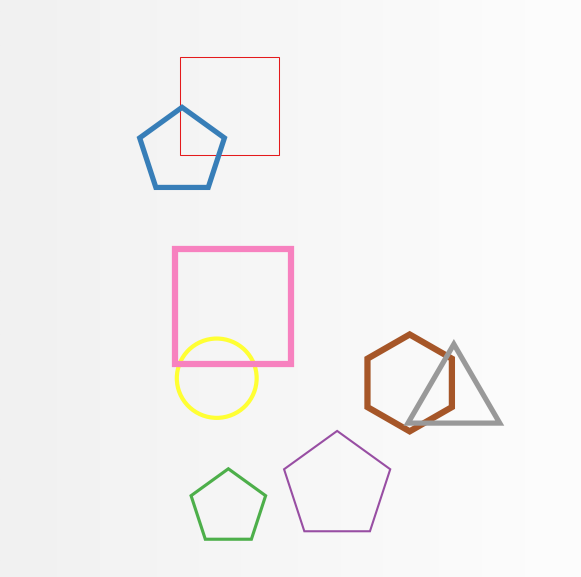[{"shape": "square", "thickness": 0.5, "radius": 0.43, "center": [0.395, 0.815]}, {"shape": "pentagon", "thickness": 2.5, "radius": 0.38, "center": [0.313, 0.737]}, {"shape": "pentagon", "thickness": 1.5, "radius": 0.34, "center": [0.393, 0.12]}, {"shape": "pentagon", "thickness": 1, "radius": 0.48, "center": [0.58, 0.157]}, {"shape": "circle", "thickness": 2, "radius": 0.34, "center": [0.373, 0.344]}, {"shape": "hexagon", "thickness": 3, "radius": 0.42, "center": [0.705, 0.336]}, {"shape": "square", "thickness": 3, "radius": 0.5, "center": [0.401, 0.469]}, {"shape": "triangle", "thickness": 2.5, "radius": 0.46, "center": [0.781, 0.312]}]